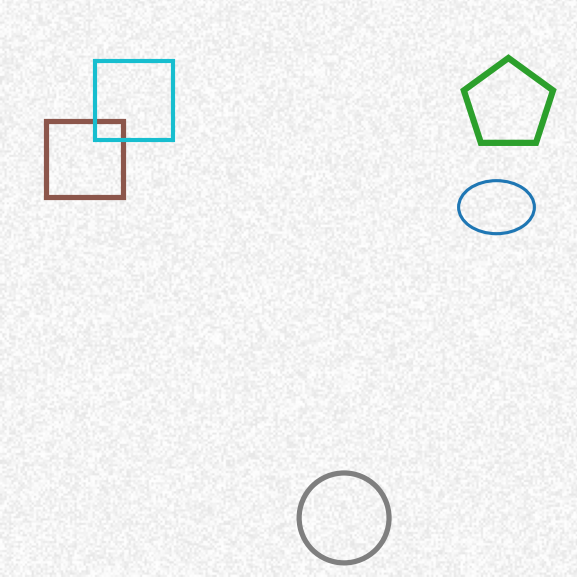[{"shape": "oval", "thickness": 1.5, "radius": 0.33, "center": [0.86, 0.64]}, {"shape": "pentagon", "thickness": 3, "radius": 0.41, "center": [0.88, 0.817]}, {"shape": "square", "thickness": 2.5, "radius": 0.33, "center": [0.147, 0.723]}, {"shape": "circle", "thickness": 2.5, "radius": 0.39, "center": [0.596, 0.102]}, {"shape": "square", "thickness": 2, "radius": 0.34, "center": [0.232, 0.825]}]